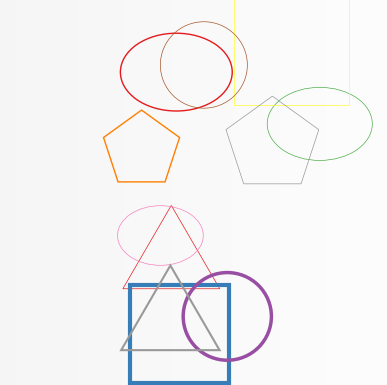[{"shape": "oval", "thickness": 1, "radius": 0.72, "center": [0.455, 0.813]}, {"shape": "triangle", "thickness": 0.5, "radius": 0.72, "center": [0.442, 0.322]}, {"shape": "square", "thickness": 3, "radius": 0.64, "center": [0.463, 0.133]}, {"shape": "oval", "thickness": 0.5, "radius": 0.68, "center": [0.825, 0.678]}, {"shape": "circle", "thickness": 2.5, "radius": 0.57, "center": [0.587, 0.178]}, {"shape": "pentagon", "thickness": 1, "radius": 0.52, "center": [0.365, 0.611]}, {"shape": "square", "thickness": 0.5, "radius": 0.74, "center": [0.751, 0.875]}, {"shape": "circle", "thickness": 0.5, "radius": 0.56, "center": [0.526, 0.831]}, {"shape": "oval", "thickness": 0.5, "radius": 0.55, "center": [0.414, 0.388]}, {"shape": "pentagon", "thickness": 0.5, "radius": 0.63, "center": [0.703, 0.624]}, {"shape": "triangle", "thickness": 1.5, "radius": 0.73, "center": [0.44, 0.164]}]